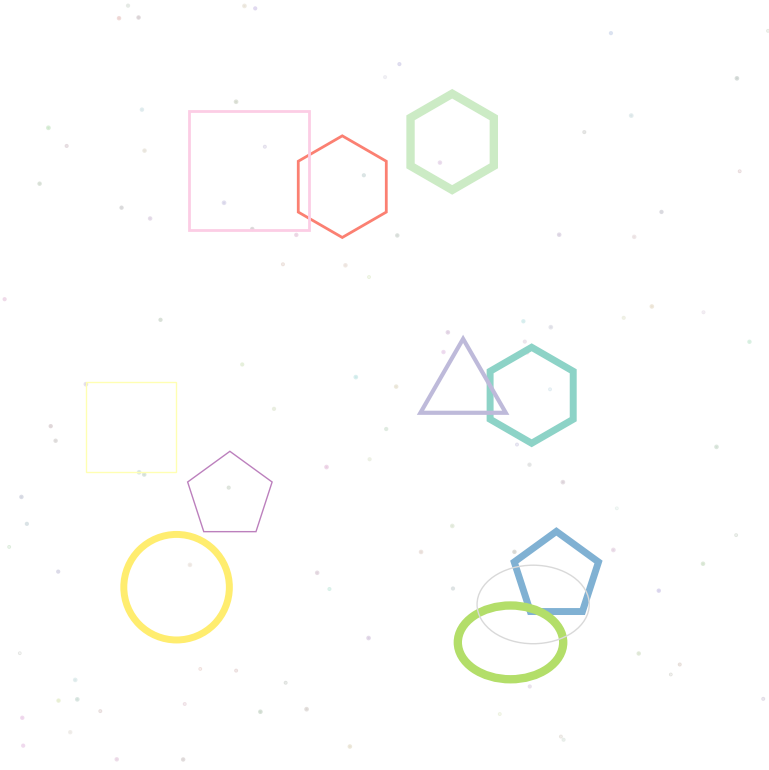[{"shape": "hexagon", "thickness": 2.5, "radius": 0.31, "center": [0.69, 0.487]}, {"shape": "square", "thickness": 0.5, "radius": 0.29, "center": [0.17, 0.445]}, {"shape": "triangle", "thickness": 1.5, "radius": 0.32, "center": [0.601, 0.496]}, {"shape": "hexagon", "thickness": 1, "radius": 0.33, "center": [0.445, 0.758]}, {"shape": "pentagon", "thickness": 2.5, "radius": 0.29, "center": [0.723, 0.252]}, {"shape": "oval", "thickness": 3, "radius": 0.34, "center": [0.663, 0.166]}, {"shape": "square", "thickness": 1, "radius": 0.39, "center": [0.323, 0.779]}, {"shape": "oval", "thickness": 0.5, "radius": 0.36, "center": [0.692, 0.215]}, {"shape": "pentagon", "thickness": 0.5, "radius": 0.29, "center": [0.299, 0.356]}, {"shape": "hexagon", "thickness": 3, "radius": 0.31, "center": [0.587, 0.816]}, {"shape": "circle", "thickness": 2.5, "radius": 0.34, "center": [0.229, 0.237]}]